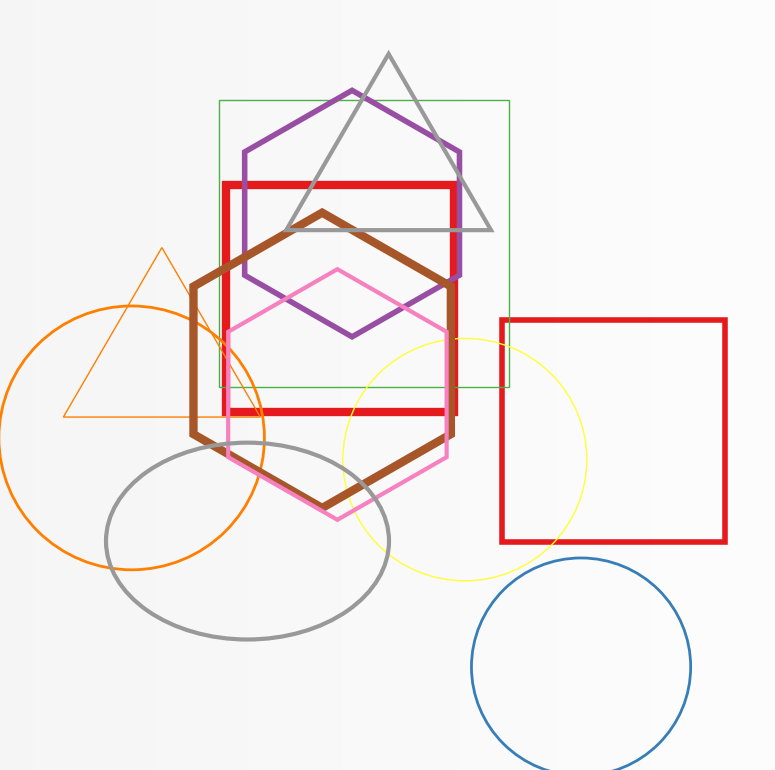[{"shape": "square", "thickness": 3, "radius": 0.73, "center": [0.438, 0.612]}, {"shape": "square", "thickness": 2, "radius": 0.72, "center": [0.791, 0.44]}, {"shape": "circle", "thickness": 1, "radius": 0.71, "center": [0.75, 0.134]}, {"shape": "square", "thickness": 0.5, "radius": 0.93, "center": [0.47, 0.683]}, {"shape": "hexagon", "thickness": 2, "radius": 0.8, "center": [0.454, 0.723]}, {"shape": "circle", "thickness": 1, "radius": 0.86, "center": [0.17, 0.431]}, {"shape": "triangle", "thickness": 0.5, "radius": 0.73, "center": [0.209, 0.532]}, {"shape": "circle", "thickness": 0.5, "radius": 0.79, "center": [0.6, 0.403]}, {"shape": "hexagon", "thickness": 3, "radius": 0.96, "center": [0.416, 0.532]}, {"shape": "hexagon", "thickness": 1.5, "radius": 0.81, "center": [0.435, 0.488]}, {"shape": "oval", "thickness": 1.5, "radius": 0.91, "center": [0.319, 0.297]}, {"shape": "triangle", "thickness": 1.5, "radius": 0.76, "center": [0.501, 0.777]}]